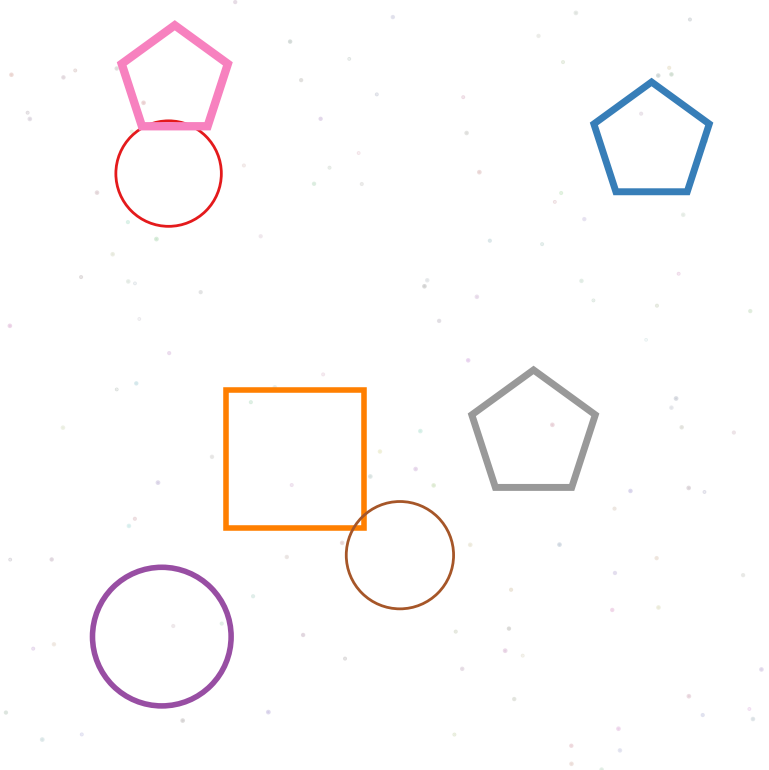[{"shape": "circle", "thickness": 1, "radius": 0.34, "center": [0.219, 0.775]}, {"shape": "pentagon", "thickness": 2.5, "radius": 0.39, "center": [0.846, 0.815]}, {"shape": "circle", "thickness": 2, "radius": 0.45, "center": [0.21, 0.173]}, {"shape": "square", "thickness": 2, "radius": 0.45, "center": [0.383, 0.404]}, {"shape": "circle", "thickness": 1, "radius": 0.35, "center": [0.519, 0.279]}, {"shape": "pentagon", "thickness": 3, "radius": 0.36, "center": [0.227, 0.895]}, {"shape": "pentagon", "thickness": 2.5, "radius": 0.42, "center": [0.693, 0.435]}]